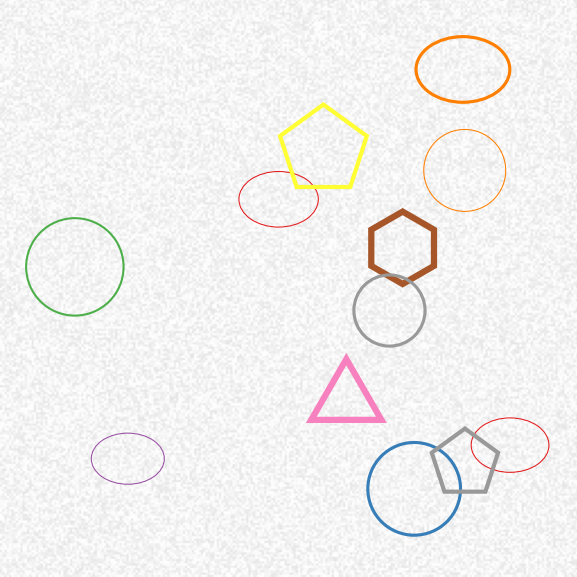[{"shape": "oval", "thickness": 0.5, "radius": 0.34, "center": [0.883, 0.228]}, {"shape": "oval", "thickness": 0.5, "radius": 0.34, "center": [0.482, 0.654]}, {"shape": "circle", "thickness": 1.5, "radius": 0.4, "center": [0.717, 0.153]}, {"shape": "circle", "thickness": 1, "radius": 0.42, "center": [0.13, 0.537]}, {"shape": "oval", "thickness": 0.5, "radius": 0.32, "center": [0.221, 0.205]}, {"shape": "oval", "thickness": 1.5, "radius": 0.41, "center": [0.802, 0.879]}, {"shape": "circle", "thickness": 0.5, "radius": 0.35, "center": [0.805, 0.704]}, {"shape": "pentagon", "thickness": 2, "radius": 0.39, "center": [0.56, 0.739]}, {"shape": "hexagon", "thickness": 3, "radius": 0.31, "center": [0.697, 0.57]}, {"shape": "triangle", "thickness": 3, "radius": 0.35, "center": [0.6, 0.307]}, {"shape": "pentagon", "thickness": 2, "radius": 0.3, "center": [0.805, 0.197]}, {"shape": "circle", "thickness": 1.5, "radius": 0.31, "center": [0.674, 0.461]}]